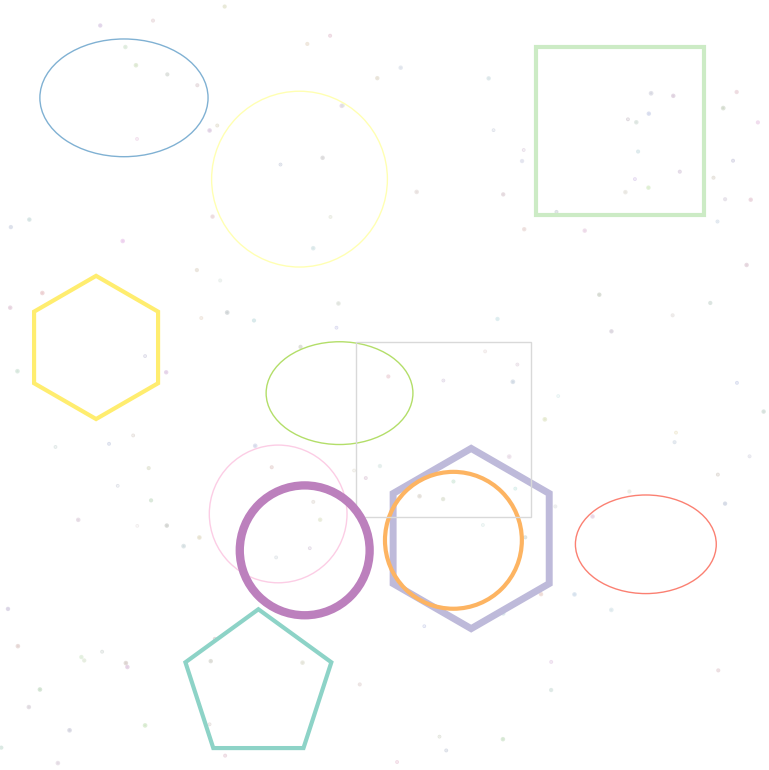[{"shape": "pentagon", "thickness": 1.5, "radius": 0.5, "center": [0.336, 0.109]}, {"shape": "circle", "thickness": 0.5, "radius": 0.57, "center": [0.389, 0.767]}, {"shape": "hexagon", "thickness": 2.5, "radius": 0.59, "center": [0.612, 0.301]}, {"shape": "oval", "thickness": 0.5, "radius": 0.46, "center": [0.839, 0.293]}, {"shape": "oval", "thickness": 0.5, "radius": 0.55, "center": [0.161, 0.873]}, {"shape": "circle", "thickness": 1.5, "radius": 0.44, "center": [0.589, 0.298]}, {"shape": "oval", "thickness": 0.5, "radius": 0.48, "center": [0.441, 0.489]}, {"shape": "circle", "thickness": 0.5, "radius": 0.45, "center": [0.361, 0.333]}, {"shape": "square", "thickness": 0.5, "radius": 0.57, "center": [0.575, 0.442]}, {"shape": "circle", "thickness": 3, "radius": 0.42, "center": [0.396, 0.285]}, {"shape": "square", "thickness": 1.5, "radius": 0.55, "center": [0.805, 0.83]}, {"shape": "hexagon", "thickness": 1.5, "radius": 0.46, "center": [0.125, 0.549]}]